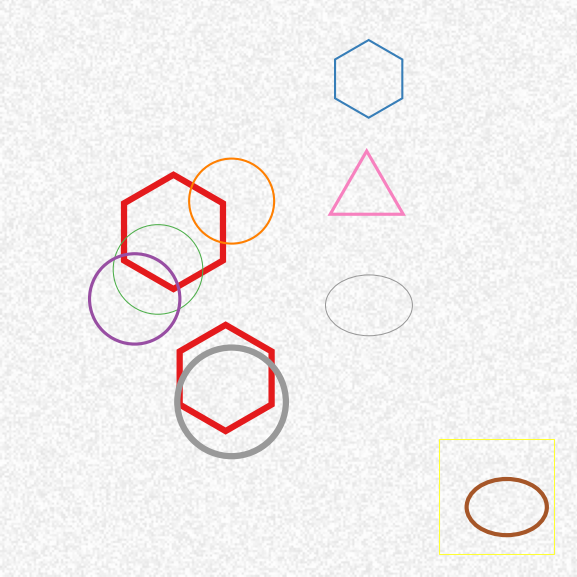[{"shape": "hexagon", "thickness": 3, "radius": 0.46, "center": [0.391, 0.345]}, {"shape": "hexagon", "thickness": 3, "radius": 0.49, "center": [0.3, 0.598]}, {"shape": "hexagon", "thickness": 1, "radius": 0.34, "center": [0.638, 0.863]}, {"shape": "circle", "thickness": 0.5, "radius": 0.39, "center": [0.274, 0.533]}, {"shape": "circle", "thickness": 1.5, "radius": 0.39, "center": [0.233, 0.482]}, {"shape": "circle", "thickness": 1, "radius": 0.37, "center": [0.401, 0.651]}, {"shape": "square", "thickness": 0.5, "radius": 0.5, "center": [0.86, 0.139]}, {"shape": "oval", "thickness": 2, "radius": 0.35, "center": [0.877, 0.121]}, {"shape": "triangle", "thickness": 1.5, "radius": 0.36, "center": [0.635, 0.665]}, {"shape": "oval", "thickness": 0.5, "radius": 0.38, "center": [0.639, 0.47]}, {"shape": "circle", "thickness": 3, "radius": 0.47, "center": [0.401, 0.303]}]